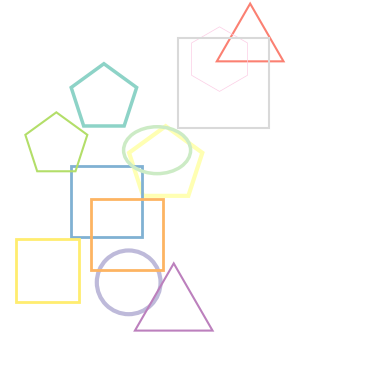[{"shape": "pentagon", "thickness": 2.5, "radius": 0.45, "center": [0.27, 0.745]}, {"shape": "pentagon", "thickness": 3, "radius": 0.5, "center": [0.43, 0.572]}, {"shape": "circle", "thickness": 3, "radius": 0.41, "center": [0.334, 0.267]}, {"shape": "triangle", "thickness": 1.5, "radius": 0.5, "center": [0.65, 0.891]}, {"shape": "square", "thickness": 2, "radius": 0.46, "center": [0.277, 0.477]}, {"shape": "square", "thickness": 2, "radius": 0.46, "center": [0.33, 0.391]}, {"shape": "pentagon", "thickness": 1.5, "radius": 0.42, "center": [0.146, 0.624]}, {"shape": "hexagon", "thickness": 0.5, "radius": 0.42, "center": [0.57, 0.846]}, {"shape": "square", "thickness": 1.5, "radius": 0.59, "center": [0.581, 0.784]}, {"shape": "triangle", "thickness": 1.5, "radius": 0.58, "center": [0.451, 0.199]}, {"shape": "oval", "thickness": 2.5, "radius": 0.44, "center": [0.408, 0.61]}, {"shape": "square", "thickness": 2, "radius": 0.41, "center": [0.124, 0.297]}]